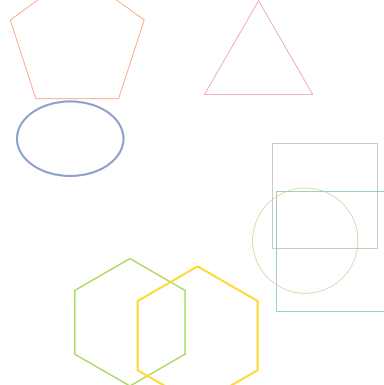[{"shape": "square", "thickness": 0.5, "radius": 0.78, "center": [0.874, 0.348]}, {"shape": "pentagon", "thickness": 0.5, "radius": 0.91, "center": [0.201, 0.891]}, {"shape": "oval", "thickness": 1.5, "radius": 0.69, "center": [0.182, 0.64]}, {"shape": "triangle", "thickness": 0.5, "radius": 0.81, "center": [0.672, 0.836]}, {"shape": "hexagon", "thickness": 1, "radius": 0.83, "center": [0.337, 0.163]}, {"shape": "hexagon", "thickness": 1.5, "radius": 0.9, "center": [0.513, 0.128]}, {"shape": "circle", "thickness": 0.5, "radius": 0.68, "center": [0.793, 0.375]}, {"shape": "square", "thickness": 0.5, "radius": 0.68, "center": [0.844, 0.492]}]